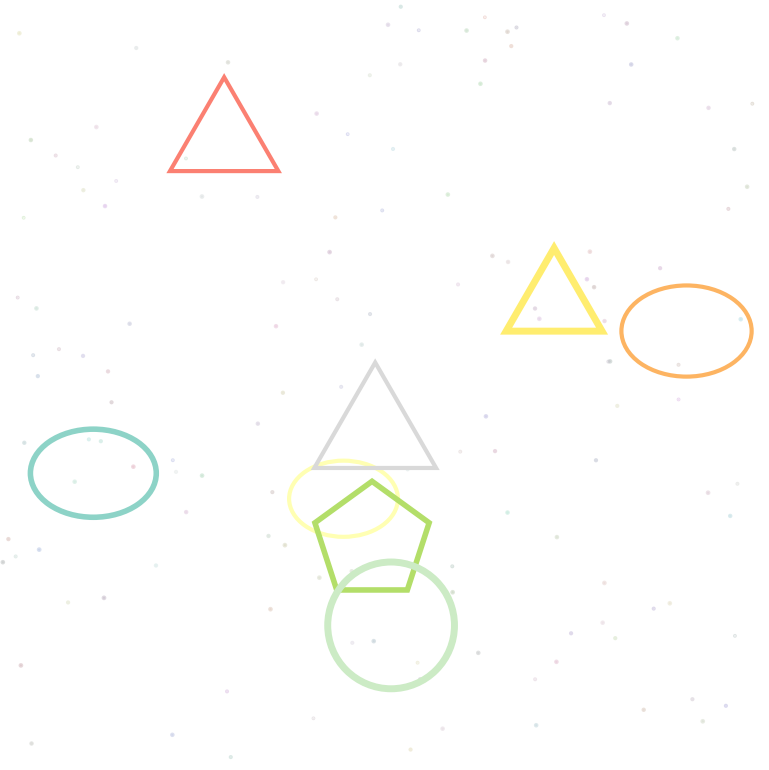[{"shape": "oval", "thickness": 2, "radius": 0.41, "center": [0.121, 0.385]}, {"shape": "oval", "thickness": 1.5, "radius": 0.35, "center": [0.446, 0.352]}, {"shape": "triangle", "thickness": 1.5, "radius": 0.41, "center": [0.291, 0.818]}, {"shape": "oval", "thickness": 1.5, "radius": 0.42, "center": [0.892, 0.57]}, {"shape": "pentagon", "thickness": 2, "radius": 0.39, "center": [0.483, 0.297]}, {"shape": "triangle", "thickness": 1.5, "radius": 0.46, "center": [0.487, 0.438]}, {"shape": "circle", "thickness": 2.5, "radius": 0.41, "center": [0.508, 0.188]}, {"shape": "triangle", "thickness": 2.5, "radius": 0.36, "center": [0.72, 0.606]}]